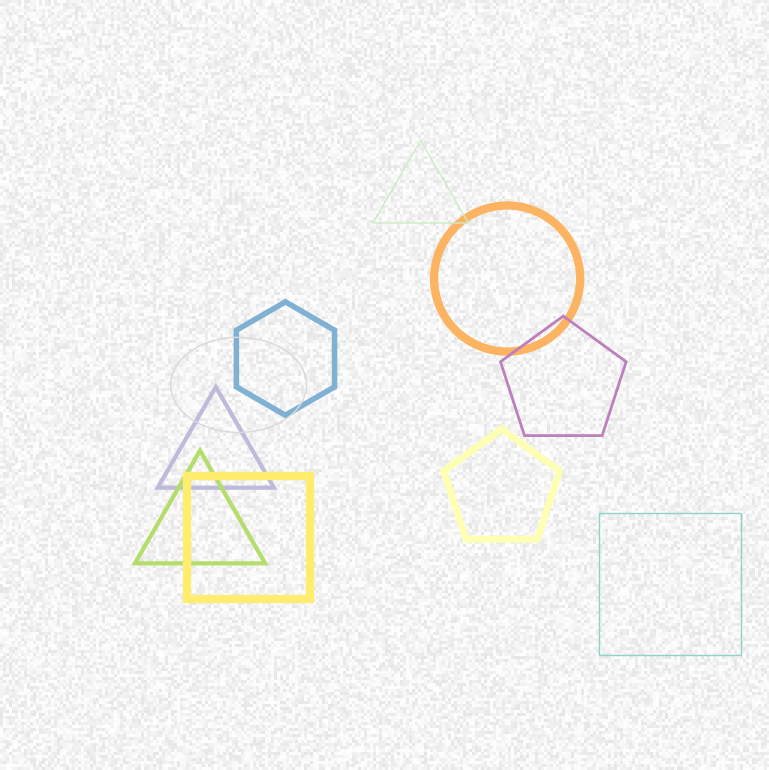[{"shape": "square", "thickness": 0.5, "radius": 0.46, "center": [0.87, 0.242]}, {"shape": "pentagon", "thickness": 2.5, "radius": 0.4, "center": [0.652, 0.364]}, {"shape": "triangle", "thickness": 1.5, "radius": 0.44, "center": [0.28, 0.41]}, {"shape": "hexagon", "thickness": 2, "radius": 0.37, "center": [0.371, 0.534]}, {"shape": "circle", "thickness": 3, "radius": 0.47, "center": [0.659, 0.638]}, {"shape": "triangle", "thickness": 1.5, "radius": 0.49, "center": [0.26, 0.317]}, {"shape": "oval", "thickness": 0.5, "radius": 0.44, "center": [0.31, 0.5]}, {"shape": "pentagon", "thickness": 1, "radius": 0.43, "center": [0.732, 0.504]}, {"shape": "triangle", "thickness": 0.5, "radius": 0.36, "center": [0.546, 0.746]}, {"shape": "square", "thickness": 3, "radius": 0.4, "center": [0.322, 0.302]}]